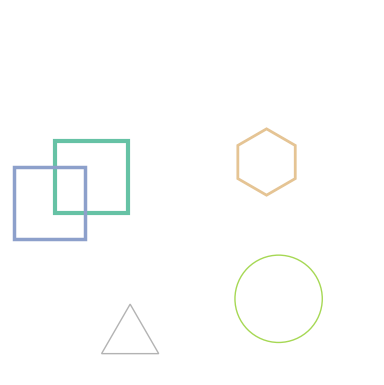[{"shape": "square", "thickness": 3, "radius": 0.47, "center": [0.237, 0.541]}, {"shape": "square", "thickness": 2.5, "radius": 0.46, "center": [0.128, 0.472]}, {"shape": "circle", "thickness": 1, "radius": 0.57, "center": [0.724, 0.224]}, {"shape": "hexagon", "thickness": 2, "radius": 0.43, "center": [0.692, 0.579]}, {"shape": "triangle", "thickness": 1, "radius": 0.43, "center": [0.338, 0.124]}]